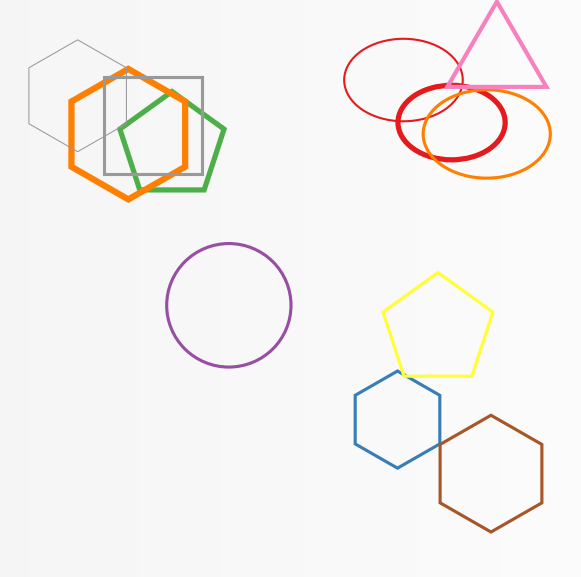[{"shape": "oval", "thickness": 1, "radius": 0.51, "center": [0.694, 0.861]}, {"shape": "oval", "thickness": 2.5, "radius": 0.46, "center": [0.777, 0.787]}, {"shape": "hexagon", "thickness": 1.5, "radius": 0.42, "center": [0.684, 0.273]}, {"shape": "pentagon", "thickness": 2.5, "radius": 0.47, "center": [0.296, 0.746]}, {"shape": "circle", "thickness": 1.5, "radius": 0.53, "center": [0.394, 0.47]}, {"shape": "hexagon", "thickness": 3, "radius": 0.56, "center": [0.221, 0.767]}, {"shape": "oval", "thickness": 1.5, "radius": 0.55, "center": [0.837, 0.767]}, {"shape": "pentagon", "thickness": 1.5, "radius": 0.5, "center": [0.753, 0.428]}, {"shape": "hexagon", "thickness": 1.5, "radius": 0.51, "center": [0.845, 0.179]}, {"shape": "triangle", "thickness": 2, "radius": 0.49, "center": [0.855, 0.898]}, {"shape": "square", "thickness": 1.5, "radius": 0.42, "center": [0.263, 0.781]}, {"shape": "hexagon", "thickness": 0.5, "radius": 0.48, "center": [0.134, 0.833]}]